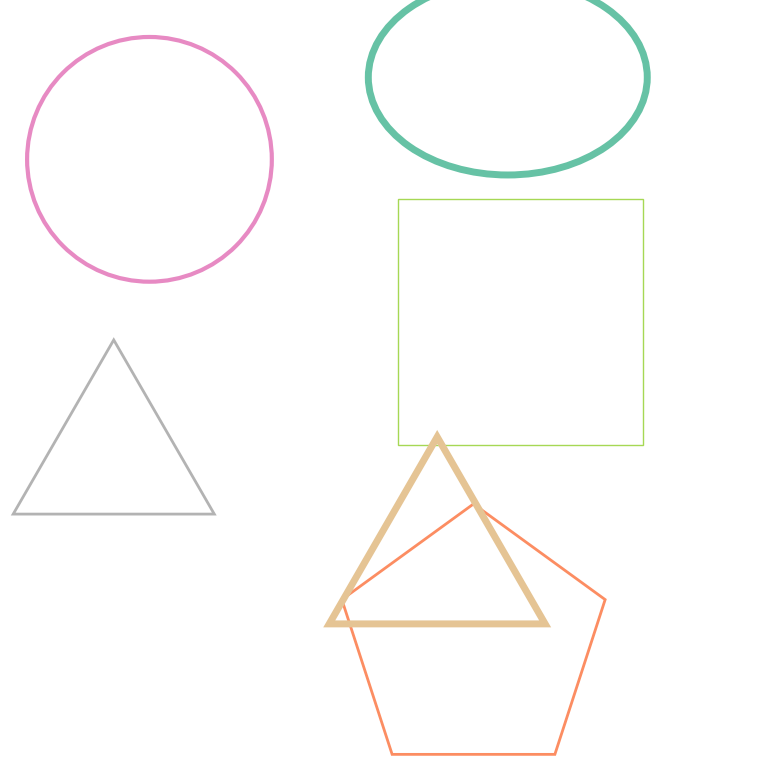[{"shape": "oval", "thickness": 2.5, "radius": 0.91, "center": [0.659, 0.9]}, {"shape": "pentagon", "thickness": 1, "radius": 0.9, "center": [0.615, 0.166]}, {"shape": "circle", "thickness": 1.5, "radius": 0.79, "center": [0.194, 0.793]}, {"shape": "square", "thickness": 0.5, "radius": 0.8, "center": [0.676, 0.582]}, {"shape": "triangle", "thickness": 2.5, "radius": 0.81, "center": [0.568, 0.271]}, {"shape": "triangle", "thickness": 1, "radius": 0.75, "center": [0.148, 0.408]}]